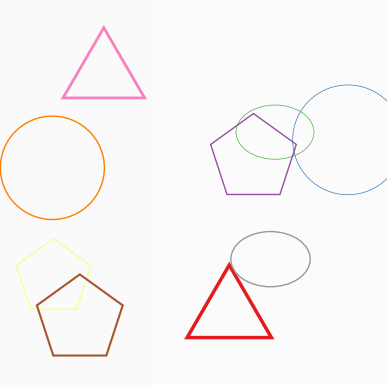[{"shape": "triangle", "thickness": 2.5, "radius": 0.63, "center": [0.592, 0.186]}, {"shape": "circle", "thickness": 0.5, "radius": 0.71, "center": [0.898, 0.637]}, {"shape": "oval", "thickness": 0.5, "radius": 0.5, "center": [0.71, 0.657]}, {"shape": "pentagon", "thickness": 1, "radius": 0.58, "center": [0.654, 0.589]}, {"shape": "circle", "thickness": 1, "radius": 0.67, "center": [0.135, 0.564]}, {"shape": "pentagon", "thickness": 0.5, "radius": 0.51, "center": [0.138, 0.279]}, {"shape": "pentagon", "thickness": 1.5, "radius": 0.58, "center": [0.206, 0.171]}, {"shape": "triangle", "thickness": 2, "radius": 0.61, "center": [0.268, 0.806]}, {"shape": "oval", "thickness": 1, "radius": 0.51, "center": [0.698, 0.327]}]